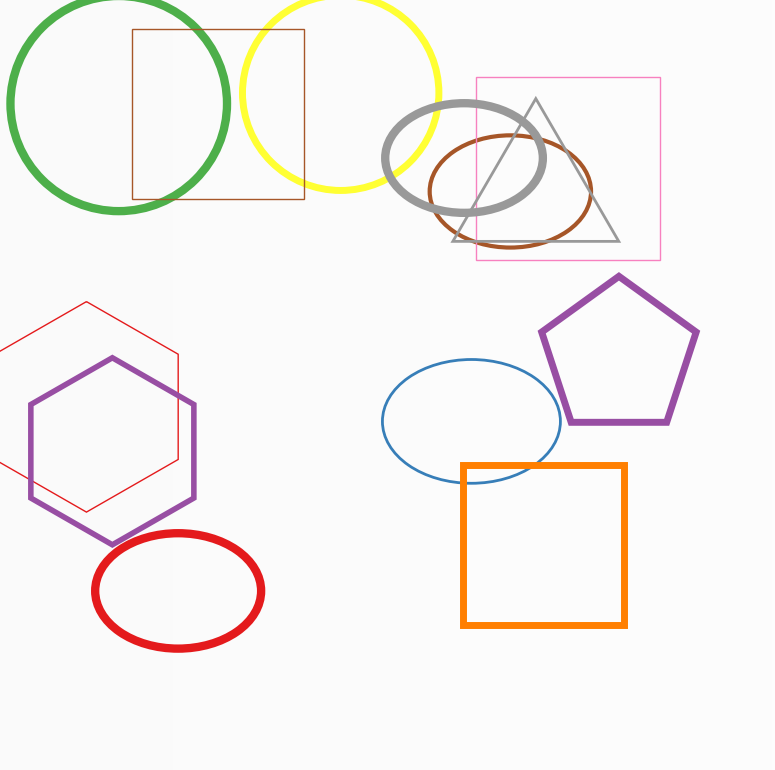[{"shape": "oval", "thickness": 3, "radius": 0.54, "center": [0.23, 0.233]}, {"shape": "hexagon", "thickness": 0.5, "radius": 0.68, "center": [0.112, 0.472]}, {"shape": "oval", "thickness": 1, "radius": 0.57, "center": [0.608, 0.453]}, {"shape": "circle", "thickness": 3, "radius": 0.7, "center": [0.153, 0.866]}, {"shape": "pentagon", "thickness": 2.5, "radius": 0.52, "center": [0.799, 0.536]}, {"shape": "hexagon", "thickness": 2, "radius": 0.61, "center": [0.145, 0.414]}, {"shape": "square", "thickness": 2.5, "radius": 0.52, "center": [0.702, 0.292]}, {"shape": "circle", "thickness": 2.5, "radius": 0.63, "center": [0.44, 0.879]}, {"shape": "square", "thickness": 0.5, "radius": 0.55, "center": [0.282, 0.852]}, {"shape": "oval", "thickness": 1.5, "radius": 0.52, "center": [0.659, 0.751]}, {"shape": "square", "thickness": 0.5, "radius": 0.59, "center": [0.733, 0.781]}, {"shape": "triangle", "thickness": 1, "radius": 0.62, "center": [0.691, 0.748]}, {"shape": "oval", "thickness": 3, "radius": 0.51, "center": [0.599, 0.795]}]